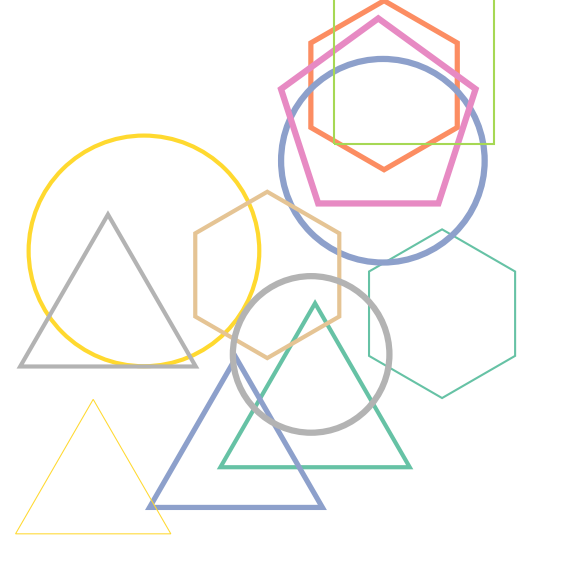[{"shape": "triangle", "thickness": 2, "radius": 0.95, "center": [0.546, 0.285]}, {"shape": "hexagon", "thickness": 1, "radius": 0.73, "center": [0.765, 0.456]}, {"shape": "hexagon", "thickness": 2.5, "radius": 0.73, "center": [0.665, 0.852]}, {"shape": "triangle", "thickness": 2.5, "radius": 0.86, "center": [0.409, 0.207]}, {"shape": "circle", "thickness": 3, "radius": 0.88, "center": [0.663, 0.721]}, {"shape": "pentagon", "thickness": 3, "radius": 0.89, "center": [0.655, 0.79]}, {"shape": "square", "thickness": 1, "radius": 0.69, "center": [0.716, 0.889]}, {"shape": "triangle", "thickness": 0.5, "radius": 0.78, "center": [0.161, 0.152]}, {"shape": "circle", "thickness": 2, "radius": 1.0, "center": [0.249, 0.565]}, {"shape": "hexagon", "thickness": 2, "radius": 0.72, "center": [0.463, 0.523]}, {"shape": "triangle", "thickness": 2, "radius": 0.88, "center": [0.187, 0.452]}, {"shape": "circle", "thickness": 3, "radius": 0.68, "center": [0.539, 0.385]}]